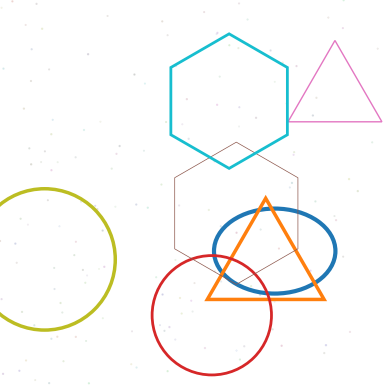[{"shape": "oval", "thickness": 3, "radius": 0.79, "center": [0.714, 0.348]}, {"shape": "triangle", "thickness": 2.5, "radius": 0.88, "center": [0.69, 0.31]}, {"shape": "circle", "thickness": 2, "radius": 0.78, "center": [0.55, 0.181]}, {"shape": "hexagon", "thickness": 0.5, "radius": 0.92, "center": [0.614, 0.446]}, {"shape": "triangle", "thickness": 1, "radius": 0.7, "center": [0.87, 0.754]}, {"shape": "circle", "thickness": 2.5, "radius": 0.92, "center": [0.116, 0.326]}, {"shape": "hexagon", "thickness": 2, "radius": 0.87, "center": [0.595, 0.737]}]